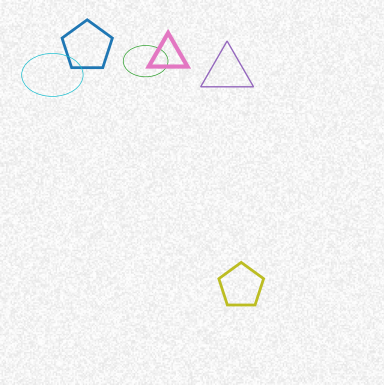[{"shape": "pentagon", "thickness": 2, "radius": 0.34, "center": [0.227, 0.88]}, {"shape": "oval", "thickness": 0.5, "radius": 0.29, "center": [0.378, 0.841]}, {"shape": "triangle", "thickness": 1, "radius": 0.4, "center": [0.59, 0.814]}, {"shape": "triangle", "thickness": 3, "radius": 0.29, "center": [0.437, 0.856]}, {"shape": "pentagon", "thickness": 2, "radius": 0.31, "center": [0.627, 0.257]}, {"shape": "oval", "thickness": 0.5, "radius": 0.4, "center": [0.136, 0.805]}]